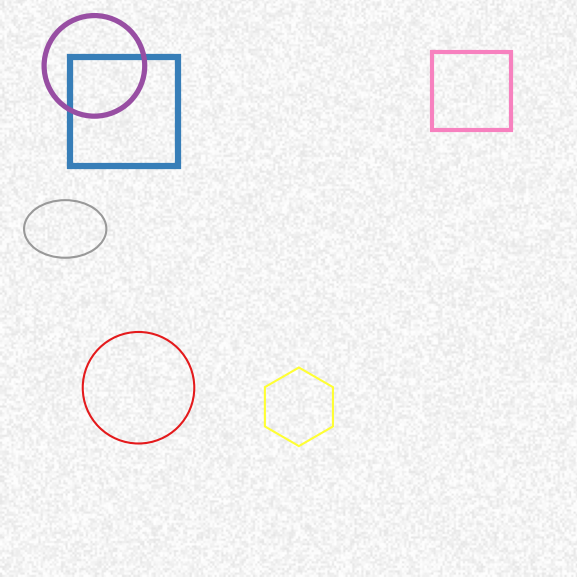[{"shape": "circle", "thickness": 1, "radius": 0.48, "center": [0.24, 0.328]}, {"shape": "square", "thickness": 3, "radius": 0.47, "center": [0.214, 0.806]}, {"shape": "circle", "thickness": 2.5, "radius": 0.44, "center": [0.163, 0.885]}, {"shape": "hexagon", "thickness": 1, "radius": 0.34, "center": [0.518, 0.295]}, {"shape": "square", "thickness": 2, "radius": 0.34, "center": [0.816, 0.841]}, {"shape": "oval", "thickness": 1, "radius": 0.36, "center": [0.113, 0.603]}]